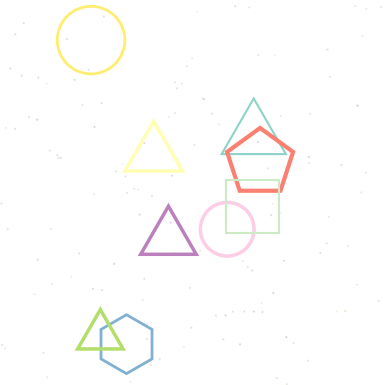[{"shape": "triangle", "thickness": 1.5, "radius": 0.48, "center": [0.659, 0.648]}, {"shape": "triangle", "thickness": 2.5, "radius": 0.43, "center": [0.399, 0.599]}, {"shape": "pentagon", "thickness": 3, "radius": 0.45, "center": [0.676, 0.577]}, {"shape": "hexagon", "thickness": 2, "radius": 0.38, "center": [0.329, 0.106]}, {"shape": "triangle", "thickness": 2.5, "radius": 0.34, "center": [0.261, 0.128]}, {"shape": "circle", "thickness": 2.5, "radius": 0.35, "center": [0.59, 0.405]}, {"shape": "triangle", "thickness": 2.5, "radius": 0.42, "center": [0.438, 0.381]}, {"shape": "square", "thickness": 1.5, "radius": 0.35, "center": [0.655, 0.464]}, {"shape": "circle", "thickness": 2, "radius": 0.44, "center": [0.237, 0.896]}]